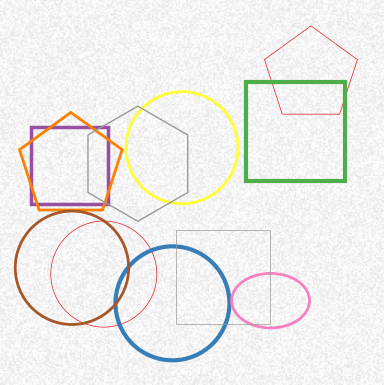[{"shape": "pentagon", "thickness": 0.5, "radius": 0.63, "center": [0.808, 0.806]}, {"shape": "circle", "thickness": 0.5, "radius": 0.69, "center": [0.27, 0.288]}, {"shape": "circle", "thickness": 3, "radius": 0.74, "center": [0.448, 0.212]}, {"shape": "square", "thickness": 3, "radius": 0.64, "center": [0.769, 0.659]}, {"shape": "square", "thickness": 2.5, "radius": 0.5, "center": [0.181, 0.57]}, {"shape": "pentagon", "thickness": 2, "radius": 0.7, "center": [0.184, 0.568]}, {"shape": "circle", "thickness": 2, "radius": 0.73, "center": [0.473, 0.616]}, {"shape": "circle", "thickness": 2, "radius": 0.74, "center": [0.187, 0.304]}, {"shape": "oval", "thickness": 2, "radius": 0.51, "center": [0.703, 0.219]}, {"shape": "square", "thickness": 0.5, "radius": 0.61, "center": [0.58, 0.281]}, {"shape": "hexagon", "thickness": 1, "radius": 0.75, "center": [0.358, 0.575]}]